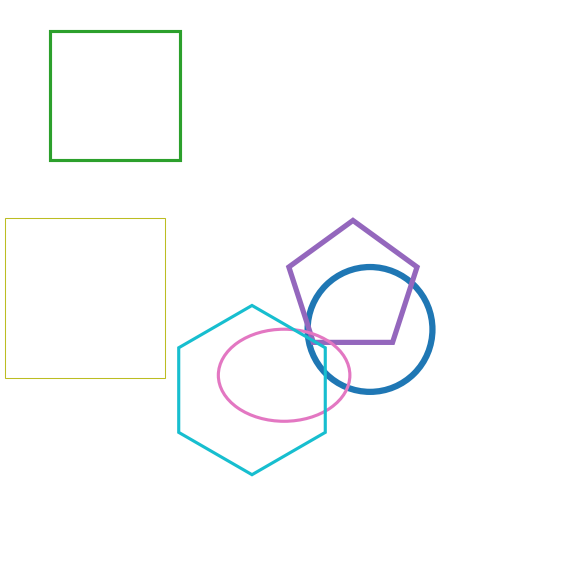[{"shape": "circle", "thickness": 3, "radius": 0.54, "center": [0.641, 0.429]}, {"shape": "square", "thickness": 1.5, "radius": 0.56, "center": [0.199, 0.834]}, {"shape": "pentagon", "thickness": 2.5, "radius": 0.58, "center": [0.611, 0.501]}, {"shape": "oval", "thickness": 1.5, "radius": 0.57, "center": [0.492, 0.349]}, {"shape": "square", "thickness": 0.5, "radius": 0.69, "center": [0.147, 0.483]}, {"shape": "hexagon", "thickness": 1.5, "radius": 0.73, "center": [0.436, 0.324]}]